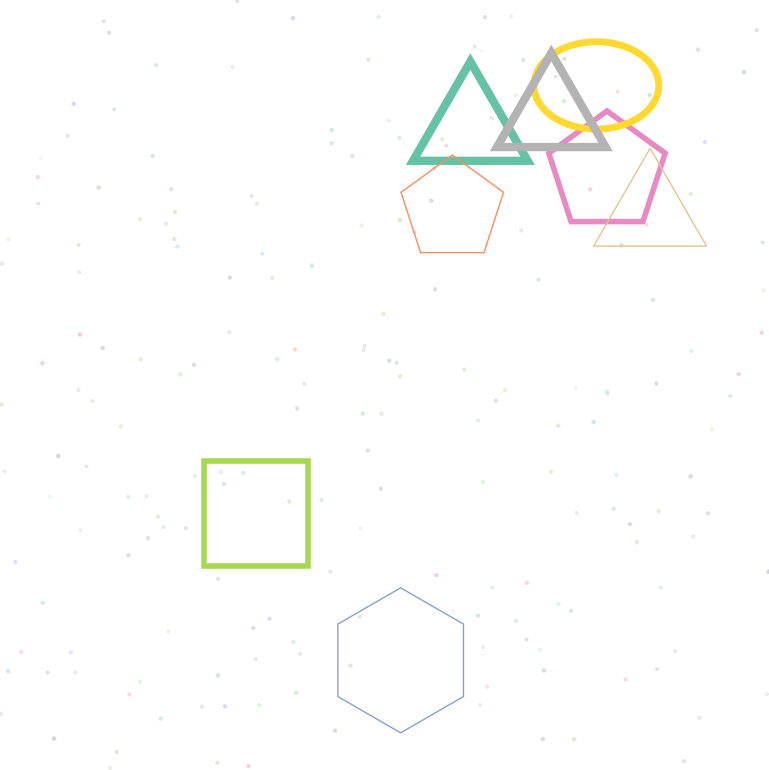[{"shape": "triangle", "thickness": 3, "radius": 0.43, "center": [0.611, 0.834]}, {"shape": "pentagon", "thickness": 0.5, "radius": 0.35, "center": [0.587, 0.729]}, {"shape": "hexagon", "thickness": 0.5, "radius": 0.47, "center": [0.52, 0.142]}, {"shape": "pentagon", "thickness": 2, "radius": 0.4, "center": [0.788, 0.776]}, {"shape": "square", "thickness": 2, "radius": 0.34, "center": [0.333, 0.334]}, {"shape": "oval", "thickness": 2.5, "radius": 0.41, "center": [0.775, 0.889]}, {"shape": "triangle", "thickness": 0.5, "radius": 0.42, "center": [0.844, 0.723]}, {"shape": "triangle", "thickness": 3, "radius": 0.41, "center": [0.716, 0.85]}]